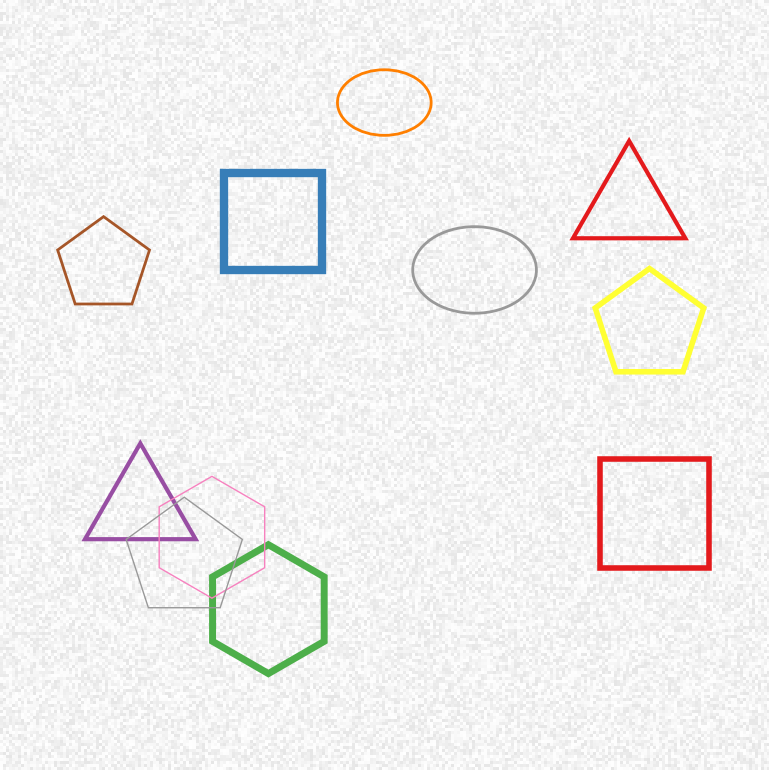[{"shape": "square", "thickness": 2, "radius": 0.35, "center": [0.85, 0.333]}, {"shape": "triangle", "thickness": 1.5, "radius": 0.42, "center": [0.817, 0.733]}, {"shape": "square", "thickness": 3, "radius": 0.32, "center": [0.355, 0.712]}, {"shape": "hexagon", "thickness": 2.5, "radius": 0.42, "center": [0.349, 0.209]}, {"shape": "triangle", "thickness": 1.5, "radius": 0.41, "center": [0.182, 0.341]}, {"shape": "oval", "thickness": 1, "radius": 0.3, "center": [0.499, 0.867]}, {"shape": "pentagon", "thickness": 2, "radius": 0.37, "center": [0.843, 0.577]}, {"shape": "pentagon", "thickness": 1, "radius": 0.31, "center": [0.135, 0.656]}, {"shape": "hexagon", "thickness": 0.5, "radius": 0.4, "center": [0.275, 0.302]}, {"shape": "oval", "thickness": 1, "radius": 0.4, "center": [0.616, 0.649]}, {"shape": "pentagon", "thickness": 0.5, "radius": 0.4, "center": [0.239, 0.275]}]